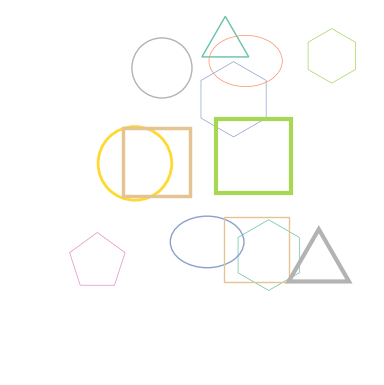[{"shape": "triangle", "thickness": 1, "radius": 0.35, "center": [0.585, 0.887]}, {"shape": "hexagon", "thickness": 0.5, "radius": 0.46, "center": [0.698, 0.337]}, {"shape": "oval", "thickness": 0.5, "radius": 0.48, "center": [0.638, 0.842]}, {"shape": "hexagon", "thickness": 0.5, "radius": 0.49, "center": [0.607, 0.742]}, {"shape": "oval", "thickness": 1, "radius": 0.48, "center": [0.538, 0.372]}, {"shape": "pentagon", "thickness": 0.5, "radius": 0.38, "center": [0.253, 0.32]}, {"shape": "hexagon", "thickness": 0.5, "radius": 0.35, "center": [0.862, 0.855]}, {"shape": "square", "thickness": 3, "radius": 0.48, "center": [0.658, 0.596]}, {"shape": "circle", "thickness": 2, "radius": 0.48, "center": [0.35, 0.576]}, {"shape": "square", "thickness": 2.5, "radius": 0.44, "center": [0.407, 0.579]}, {"shape": "square", "thickness": 1, "radius": 0.42, "center": [0.667, 0.352]}, {"shape": "circle", "thickness": 1, "radius": 0.39, "center": [0.421, 0.823]}, {"shape": "triangle", "thickness": 3, "radius": 0.45, "center": [0.828, 0.314]}]